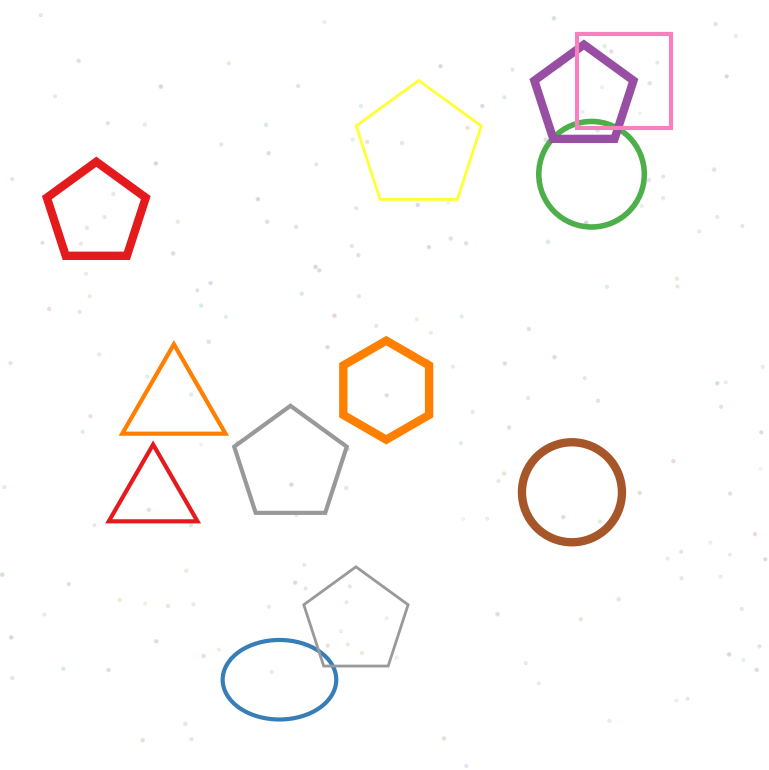[{"shape": "pentagon", "thickness": 3, "radius": 0.34, "center": [0.125, 0.722]}, {"shape": "triangle", "thickness": 1.5, "radius": 0.33, "center": [0.199, 0.356]}, {"shape": "oval", "thickness": 1.5, "radius": 0.37, "center": [0.363, 0.117]}, {"shape": "circle", "thickness": 2, "radius": 0.34, "center": [0.768, 0.774]}, {"shape": "pentagon", "thickness": 3, "radius": 0.34, "center": [0.758, 0.874]}, {"shape": "hexagon", "thickness": 3, "radius": 0.32, "center": [0.502, 0.493]}, {"shape": "triangle", "thickness": 1.5, "radius": 0.39, "center": [0.226, 0.475]}, {"shape": "pentagon", "thickness": 1, "radius": 0.43, "center": [0.544, 0.81]}, {"shape": "circle", "thickness": 3, "radius": 0.32, "center": [0.743, 0.361]}, {"shape": "square", "thickness": 1.5, "radius": 0.3, "center": [0.81, 0.895]}, {"shape": "pentagon", "thickness": 1, "radius": 0.36, "center": [0.462, 0.193]}, {"shape": "pentagon", "thickness": 1.5, "radius": 0.38, "center": [0.377, 0.396]}]